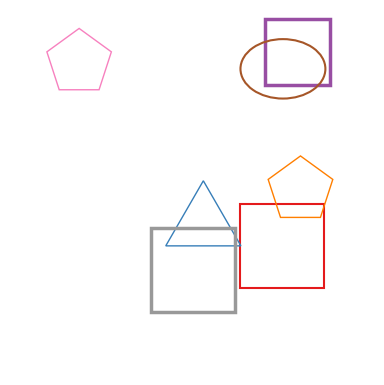[{"shape": "square", "thickness": 1.5, "radius": 0.55, "center": [0.732, 0.36]}, {"shape": "triangle", "thickness": 1, "radius": 0.56, "center": [0.528, 0.418]}, {"shape": "square", "thickness": 2.5, "radius": 0.43, "center": [0.772, 0.865]}, {"shape": "pentagon", "thickness": 1, "radius": 0.44, "center": [0.78, 0.507]}, {"shape": "oval", "thickness": 1.5, "radius": 0.55, "center": [0.735, 0.821]}, {"shape": "pentagon", "thickness": 1, "radius": 0.44, "center": [0.206, 0.838]}, {"shape": "square", "thickness": 2.5, "radius": 0.55, "center": [0.502, 0.299]}]